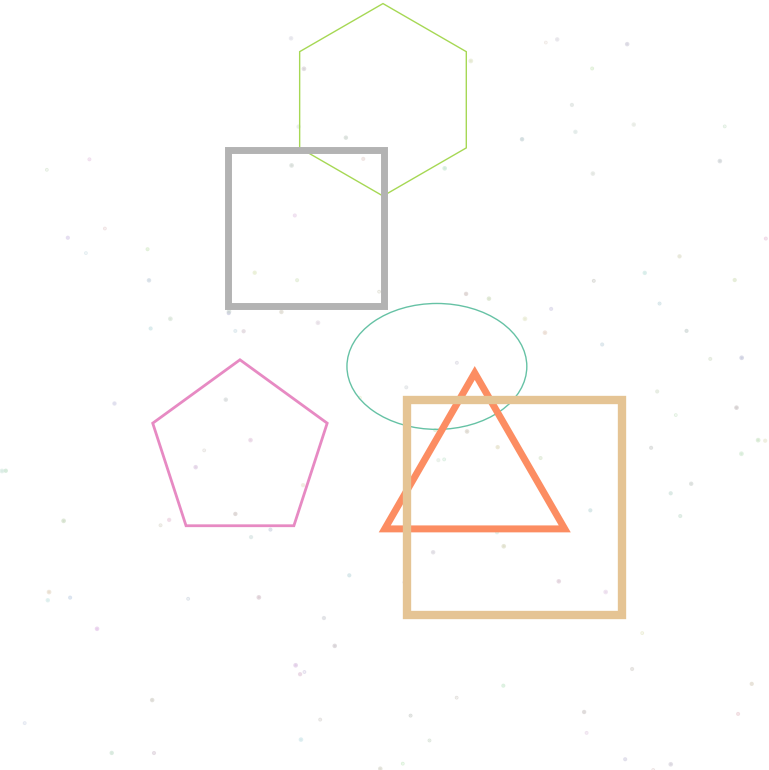[{"shape": "oval", "thickness": 0.5, "radius": 0.58, "center": [0.567, 0.524]}, {"shape": "triangle", "thickness": 2.5, "radius": 0.67, "center": [0.617, 0.381]}, {"shape": "pentagon", "thickness": 1, "radius": 0.6, "center": [0.312, 0.414]}, {"shape": "hexagon", "thickness": 0.5, "radius": 0.62, "center": [0.497, 0.87]}, {"shape": "square", "thickness": 3, "radius": 0.7, "center": [0.668, 0.341]}, {"shape": "square", "thickness": 2.5, "radius": 0.51, "center": [0.398, 0.704]}]